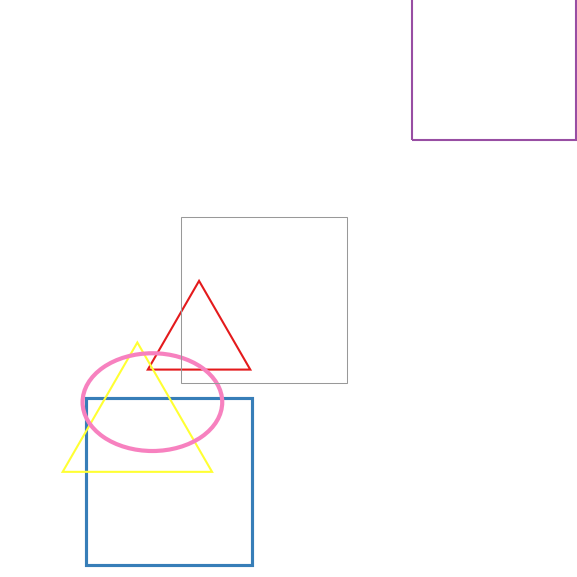[{"shape": "triangle", "thickness": 1, "radius": 0.51, "center": [0.345, 0.41]}, {"shape": "square", "thickness": 1.5, "radius": 0.72, "center": [0.292, 0.166]}, {"shape": "square", "thickness": 1, "radius": 0.71, "center": [0.855, 0.9]}, {"shape": "triangle", "thickness": 1, "radius": 0.75, "center": [0.238, 0.257]}, {"shape": "oval", "thickness": 2, "radius": 0.6, "center": [0.264, 0.303]}, {"shape": "square", "thickness": 0.5, "radius": 0.72, "center": [0.457, 0.48]}]